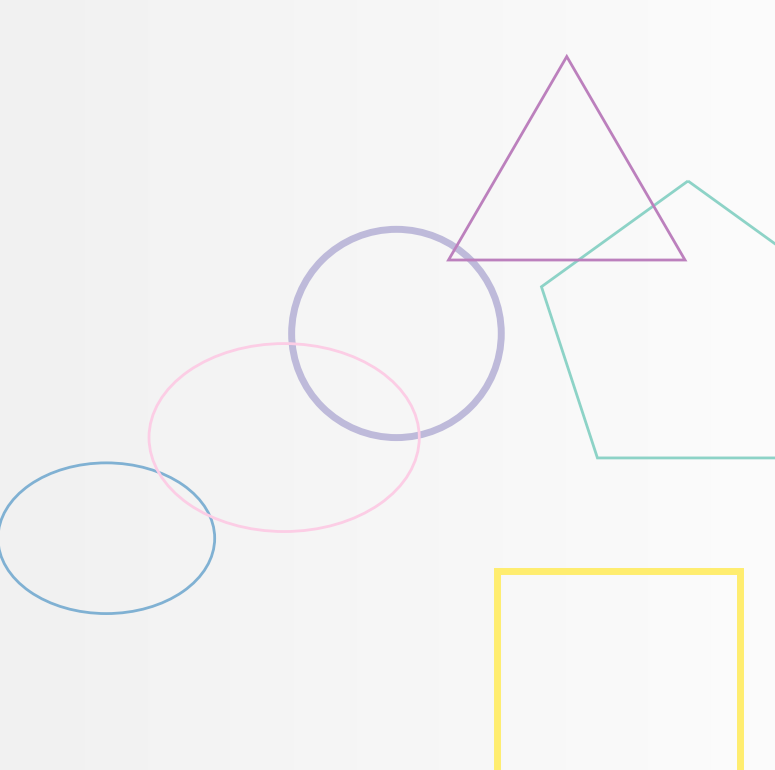[{"shape": "pentagon", "thickness": 1, "radius": 0.99, "center": [0.888, 0.566]}, {"shape": "circle", "thickness": 2.5, "radius": 0.68, "center": [0.512, 0.567]}, {"shape": "oval", "thickness": 1, "radius": 0.7, "center": [0.137, 0.301]}, {"shape": "oval", "thickness": 1, "radius": 0.87, "center": [0.367, 0.432]}, {"shape": "triangle", "thickness": 1, "radius": 0.88, "center": [0.731, 0.75]}, {"shape": "square", "thickness": 2.5, "radius": 0.78, "center": [0.798, 0.102]}]